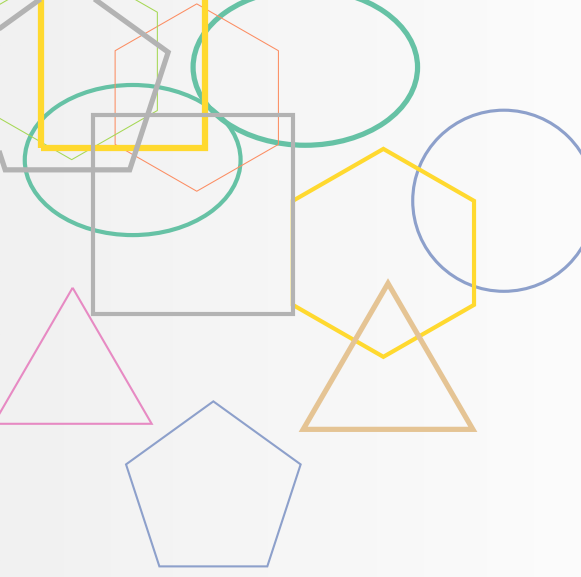[{"shape": "oval", "thickness": 2.5, "radius": 0.97, "center": [0.525, 0.883]}, {"shape": "oval", "thickness": 2, "radius": 0.93, "center": [0.228, 0.722]}, {"shape": "hexagon", "thickness": 0.5, "radius": 0.81, "center": [0.339, 0.83]}, {"shape": "pentagon", "thickness": 1, "radius": 0.79, "center": [0.367, 0.146]}, {"shape": "circle", "thickness": 1.5, "radius": 0.78, "center": [0.867, 0.652]}, {"shape": "triangle", "thickness": 1, "radius": 0.79, "center": [0.125, 0.344]}, {"shape": "hexagon", "thickness": 0.5, "radius": 0.85, "center": [0.123, 0.893]}, {"shape": "square", "thickness": 3, "radius": 0.7, "center": [0.212, 0.884]}, {"shape": "hexagon", "thickness": 2, "radius": 0.9, "center": [0.66, 0.561]}, {"shape": "triangle", "thickness": 2.5, "radius": 0.84, "center": [0.668, 0.34]}, {"shape": "pentagon", "thickness": 2.5, "radius": 0.91, "center": [0.116, 0.852]}, {"shape": "square", "thickness": 2, "radius": 0.86, "center": [0.332, 0.628]}]